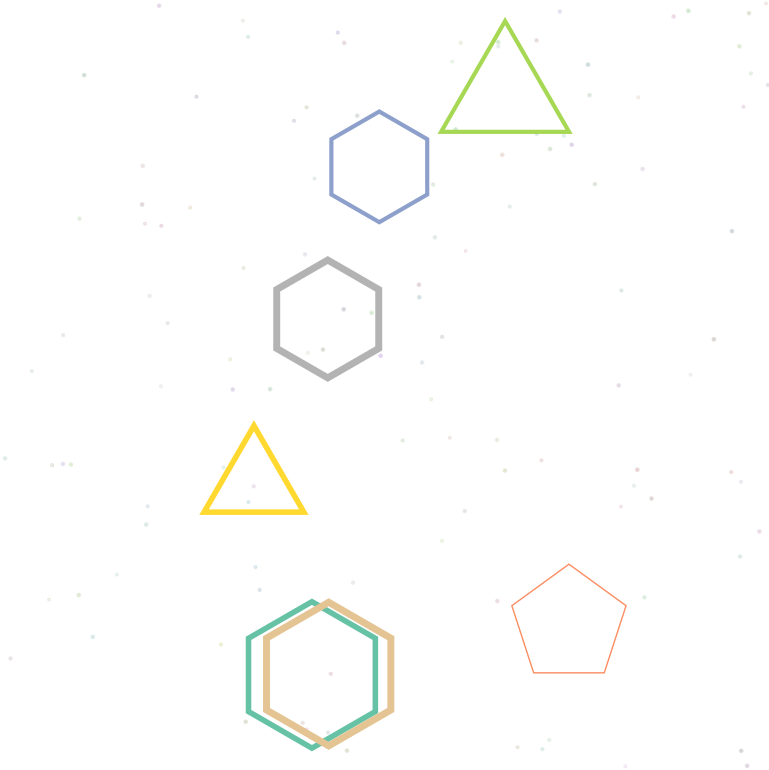[{"shape": "hexagon", "thickness": 2, "radius": 0.48, "center": [0.405, 0.123]}, {"shape": "pentagon", "thickness": 0.5, "radius": 0.39, "center": [0.739, 0.189]}, {"shape": "hexagon", "thickness": 1.5, "radius": 0.36, "center": [0.493, 0.783]}, {"shape": "triangle", "thickness": 1.5, "radius": 0.48, "center": [0.656, 0.877]}, {"shape": "triangle", "thickness": 2, "radius": 0.37, "center": [0.33, 0.372]}, {"shape": "hexagon", "thickness": 2.5, "radius": 0.47, "center": [0.427, 0.125]}, {"shape": "hexagon", "thickness": 2.5, "radius": 0.38, "center": [0.426, 0.586]}]